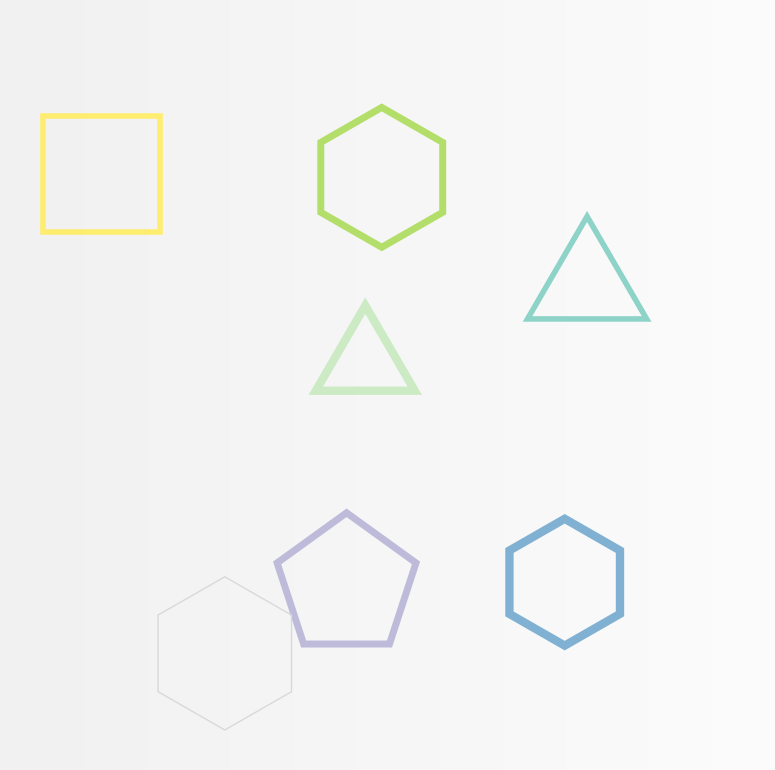[{"shape": "triangle", "thickness": 2, "radius": 0.44, "center": [0.758, 0.63]}, {"shape": "pentagon", "thickness": 2.5, "radius": 0.47, "center": [0.447, 0.24]}, {"shape": "hexagon", "thickness": 3, "radius": 0.41, "center": [0.729, 0.244]}, {"shape": "hexagon", "thickness": 2.5, "radius": 0.45, "center": [0.493, 0.77]}, {"shape": "hexagon", "thickness": 0.5, "radius": 0.5, "center": [0.29, 0.151]}, {"shape": "triangle", "thickness": 3, "radius": 0.37, "center": [0.471, 0.529]}, {"shape": "square", "thickness": 2, "radius": 0.38, "center": [0.131, 0.775]}]